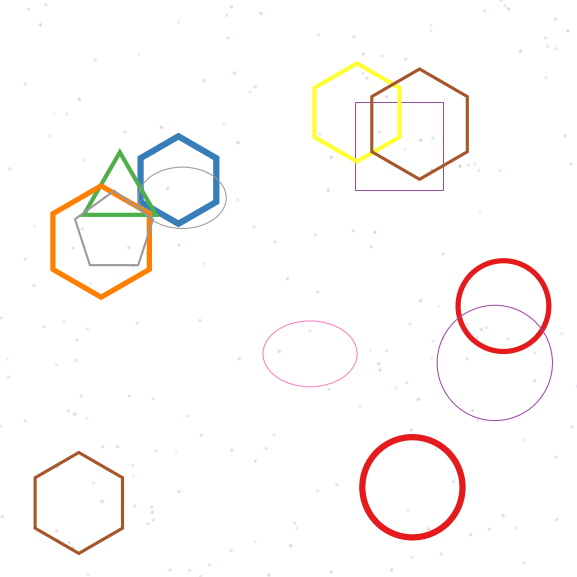[{"shape": "circle", "thickness": 2.5, "radius": 0.39, "center": [0.872, 0.469]}, {"shape": "circle", "thickness": 3, "radius": 0.43, "center": [0.714, 0.155]}, {"shape": "hexagon", "thickness": 3, "radius": 0.38, "center": [0.309, 0.687]}, {"shape": "triangle", "thickness": 2, "radius": 0.36, "center": [0.208, 0.663]}, {"shape": "circle", "thickness": 0.5, "radius": 0.5, "center": [0.857, 0.371]}, {"shape": "square", "thickness": 0.5, "radius": 0.38, "center": [0.691, 0.746]}, {"shape": "hexagon", "thickness": 2.5, "radius": 0.48, "center": [0.175, 0.581]}, {"shape": "hexagon", "thickness": 2, "radius": 0.43, "center": [0.618, 0.804]}, {"shape": "hexagon", "thickness": 1.5, "radius": 0.48, "center": [0.727, 0.784]}, {"shape": "hexagon", "thickness": 1.5, "radius": 0.44, "center": [0.136, 0.128]}, {"shape": "oval", "thickness": 0.5, "radius": 0.41, "center": [0.537, 0.386]}, {"shape": "oval", "thickness": 0.5, "radius": 0.38, "center": [0.316, 0.657]}, {"shape": "pentagon", "thickness": 1, "radius": 0.36, "center": [0.198, 0.598]}]